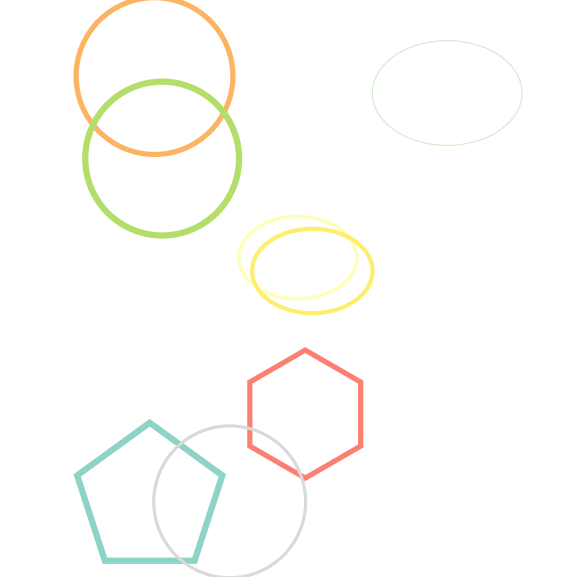[{"shape": "pentagon", "thickness": 3, "radius": 0.66, "center": [0.259, 0.135]}, {"shape": "oval", "thickness": 1.5, "radius": 0.51, "center": [0.516, 0.553]}, {"shape": "hexagon", "thickness": 2.5, "radius": 0.55, "center": [0.529, 0.282]}, {"shape": "circle", "thickness": 2.5, "radius": 0.68, "center": [0.268, 0.867]}, {"shape": "circle", "thickness": 3, "radius": 0.67, "center": [0.281, 0.725]}, {"shape": "circle", "thickness": 1.5, "radius": 0.66, "center": [0.398, 0.13]}, {"shape": "oval", "thickness": 0.5, "radius": 0.65, "center": [0.774, 0.838]}, {"shape": "oval", "thickness": 2, "radius": 0.52, "center": [0.541, 0.53]}]